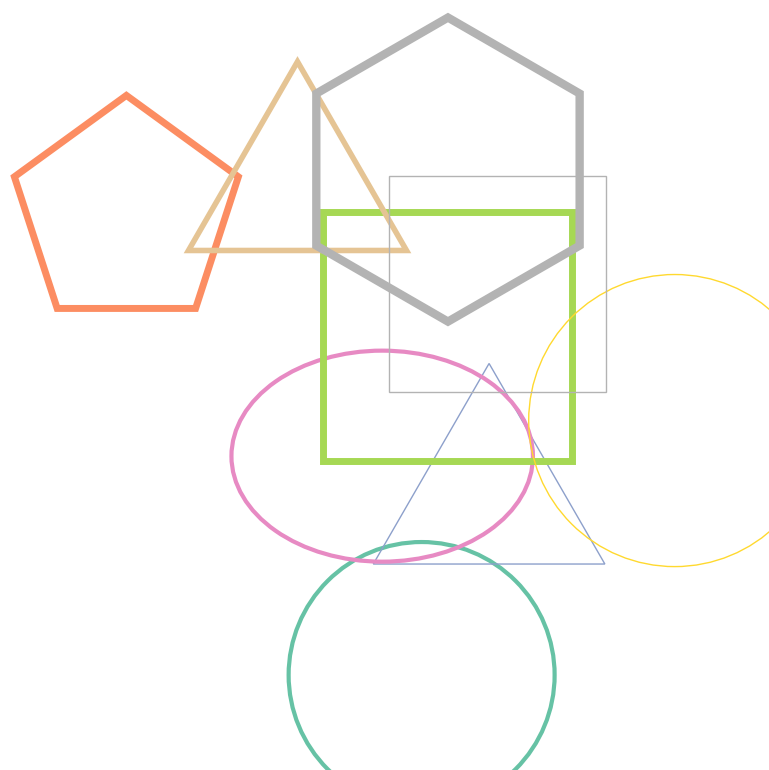[{"shape": "circle", "thickness": 1.5, "radius": 0.86, "center": [0.548, 0.123]}, {"shape": "pentagon", "thickness": 2.5, "radius": 0.76, "center": [0.164, 0.723]}, {"shape": "triangle", "thickness": 0.5, "radius": 0.87, "center": [0.635, 0.354]}, {"shape": "oval", "thickness": 1.5, "radius": 0.98, "center": [0.496, 0.408]}, {"shape": "square", "thickness": 2.5, "radius": 0.81, "center": [0.581, 0.563]}, {"shape": "circle", "thickness": 0.5, "radius": 0.95, "center": [0.876, 0.454]}, {"shape": "triangle", "thickness": 2, "radius": 0.82, "center": [0.386, 0.756]}, {"shape": "hexagon", "thickness": 3, "radius": 0.99, "center": [0.582, 0.78]}, {"shape": "square", "thickness": 0.5, "radius": 0.7, "center": [0.646, 0.631]}]